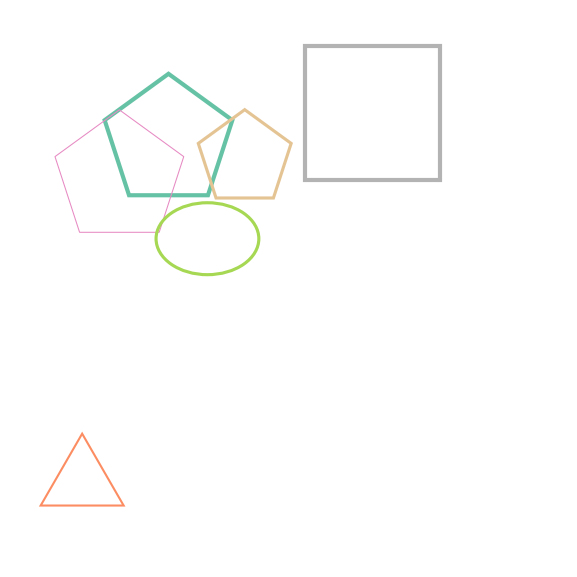[{"shape": "pentagon", "thickness": 2, "radius": 0.58, "center": [0.292, 0.755]}, {"shape": "triangle", "thickness": 1, "radius": 0.41, "center": [0.142, 0.165]}, {"shape": "pentagon", "thickness": 0.5, "radius": 0.59, "center": [0.207, 0.692]}, {"shape": "oval", "thickness": 1.5, "radius": 0.44, "center": [0.359, 0.586]}, {"shape": "pentagon", "thickness": 1.5, "radius": 0.42, "center": [0.424, 0.725]}, {"shape": "square", "thickness": 2, "radius": 0.58, "center": [0.645, 0.804]}]